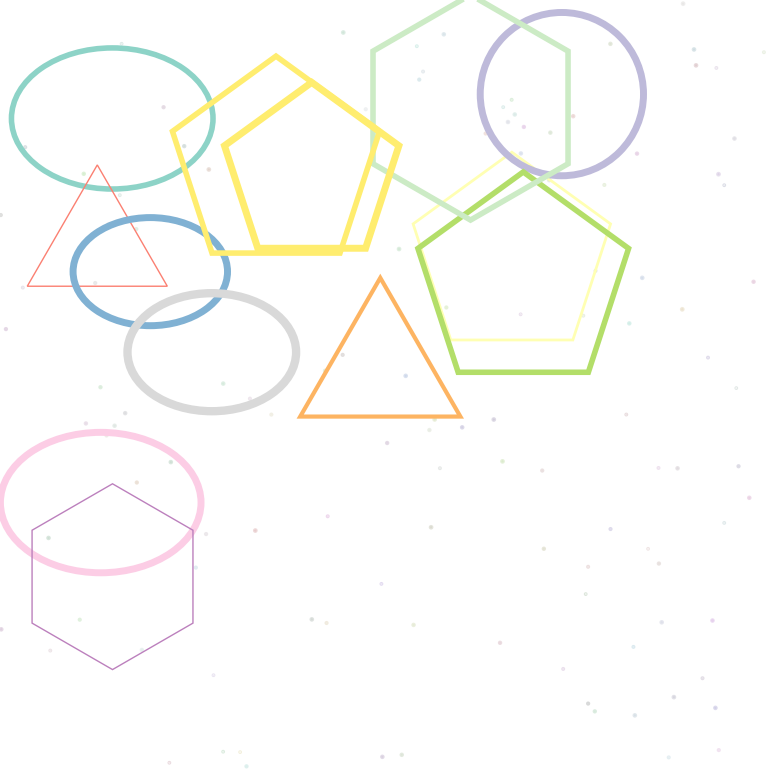[{"shape": "oval", "thickness": 2, "radius": 0.65, "center": [0.146, 0.846]}, {"shape": "pentagon", "thickness": 1, "radius": 0.67, "center": [0.665, 0.668]}, {"shape": "circle", "thickness": 2.5, "radius": 0.53, "center": [0.73, 0.878]}, {"shape": "triangle", "thickness": 0.5, "radius": 0.53, "center": [0.126, 0.681]}, {"shape": "oval", "thickness": 2.5, "radius": 0.5, "center": [0.195, 0.647]}, {"shape": "triangle", "thickness": 1.5, "radius": 0.6, "center": [0.494, 0.519]}, {"shape": "pentagon", "thickness": 2, "radius": 0.72, "center": [0.68, 0.633]}, {"shape": "oval", "thickness": 2.5, "radius": 0.65, "center": [0.131, 0.347]}, {"shape": "oval", "thickness": 3, "radius": 0.55, "center": [0.275, 0.543]}, {"shape": "hexagon", "thickness": 0.5, "radius": 0.6, "center": [0.146, 0.251]}, {"shape": "hexagon", "thickness": 2, "radius": 0.73, "center": [0.611, 0.86]}, {"shape": "pentagon", "thickness": 2.5, "radius": 0.6, "center": [0.405, 0.774]}, {"shape": "pentagon", "thickness": 2, "radius": 0.71, "center": [0.358, 0.786]}]